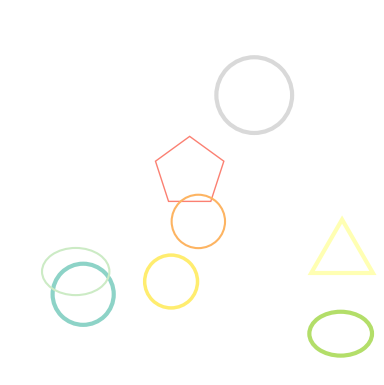[{"shape": "circle", "thickness": 3, "radius": 0.4, "center": [0.216, 0.236]}, {"shape": "triangle", "thickness": 3, "radius": 0.46, "center": [0.889, 0.337]}, {"shape": "pentagon", "thickness": 1, "radius": 0.47, "center": [0.493, 0.552]}, {"shape": "circle", "thickness": 1.5, "radius": 0.35, "center": [0.515, 0.425]}, {"shape": "oval", "thickness": 3, "radius": 0.41, "center": [0.885, 0.133]}, {"shape": "circle", "thickness": 3, "radius": 0.49, "center": [0.66, 0.753]}, {"shape": "oval", "thickness": 1.5, "radius": 0.44, "center": [0.197, 0.295]}, {"shape": "circle", "thickness": 2.5, "radius": 0.34, "center": [0.444, 0.269]}]